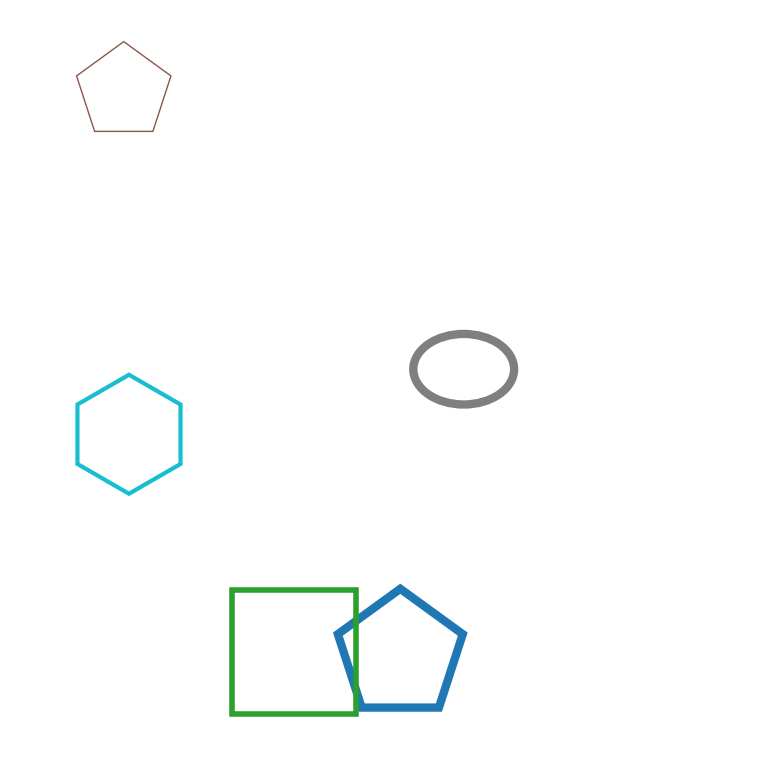[{"shape": "pentagon", "thickness": 3, "radius": 0.43, "center": [0.52, 0.15]}, {"shape": "square", "thickness": 2, "radius": 0.4, "center": [0.382, 0.153]}, {"shape": "pentagon", "thickness": 0.5, "radius": 0.32, "center": [0.161, 0.882]}, {"shape": "oval", "thickness": 3, "radius": 0.33, "center": [0.602, 0.52]}, {"shape": "hexagon", "thickness": 1.5, "radius": 0.39, "center": [0.168, 0.436]}]